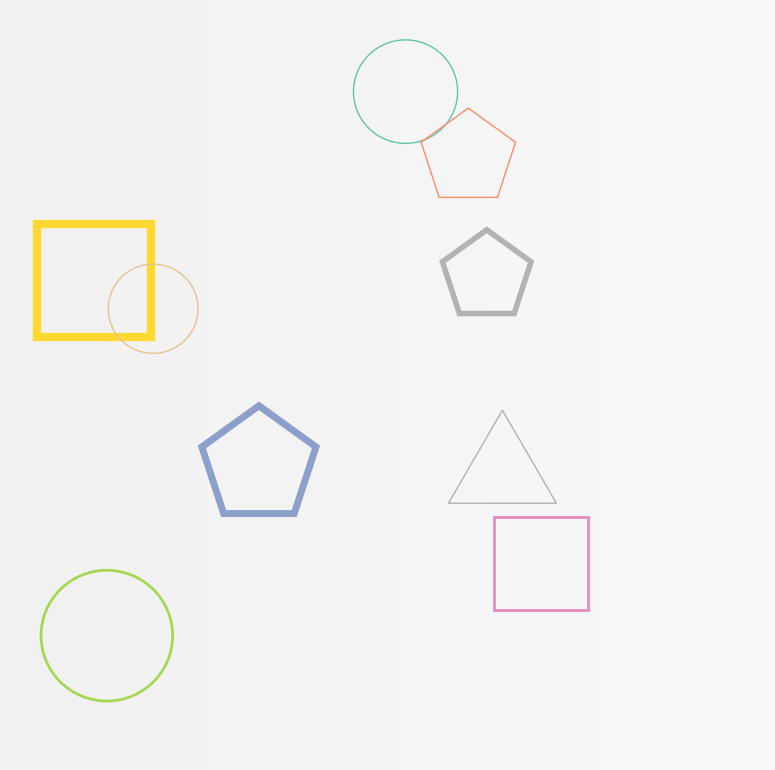[{"shape": "circle", "thickness": 0.5, "radius": 0.34, "center": [0.523, 0.881]}, {"shape": "pentagon", "thickness": 0.5, "radius": 0.32, "center": [0.604, 0.796]}, {"shape": "pentagon", "thickness": 2.5, "radius": 0.39, "center": [0.334, 0.396]}, {"shape": "square", "thickness": 1, "radius": 0.3, "center": [0.699, 0.268]}, {"shape": "circle", "thickness": 1, "radius": 0.42, "center": [0.138, 0.174]}, {"shape": "square", "thickness": 3, "radius": 0.37, "center": [0.121, 0.636]}, {"shape": "circle", "thickness": 0.5, "radius": 0.29, "center": [0.198, 0.599]}, {"shape": "triangle", "thickness": 0.5, "radius": 0.4, "center": [0.648, 0.387]}, {"shape": "pentagon", "thickness": 2, "radius": 0.3, "center": [0.628, 0.641]}]